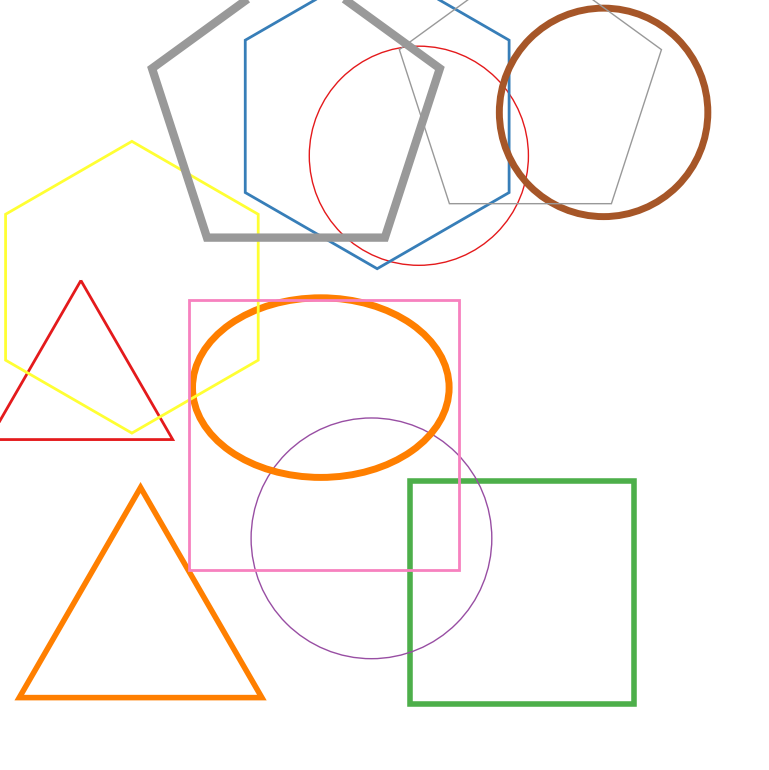[{"shape": "triangle", "thickness": 1, "radius": 0.69, "center": [0.105, 0.498]}, {"shape": "circle", "thickness": 0.5, "radius": 0.71, "center": [0.544, 0.798]}, {"shape": "hexagon", "thickness": 1, "radius": 0.99, "center": [0.49, 0.849]}, {"shape": "square", "thickness": 2, "radius": 0.73, "center": [0.678, 0.231]}, {"shape": "circle", "thickness": 0.5, "radius": 0.78, "center": [0.482, 0.301]}, {"shape": "oval", "thickness": 2.5, "radius": 0.83, "center": [0.417, 0.497]}, {"shape": "triangle", "thickness": 2, "radius": 0.91, "center": [0.183, 0.185]}, {"shape": "hexagon", "thickness": 1, "radius": 0.95, "center": [0.171, 0.627]}, {"shape": "circle", "thickness": 2.5, "radius": 0.68, "center": [0.784, 0.854]}, {"shape": "square", "thickness": 1, "radius": 0.88, "center": [0.421, 0.435]}, {"shape": "pentagon", "thickness": 0.5, "radius": 0.89, "center": [0.689, 0.88]}, {"shape": "pentagon", "thickness": 3, "radius": 0.98, "center": [0.384, 0.85]}]